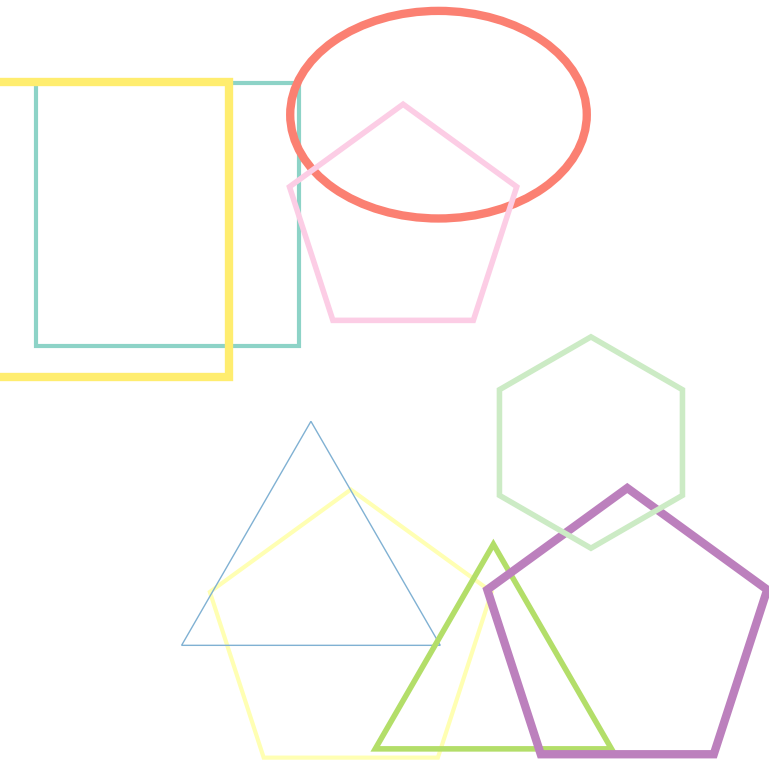[{"shape": "square", "thickness": 1.5, "radius": 0.85, "center": [0.217, 0.722]}, {"shape": "pentagon", "thickness": 1.5, "radius": 0.96, "center": [0.456, 0.172]}, {"shape": "oval", "thickness": 3, "radius": 0.96, "center": [0.569, 0.851]}, {"shape": "triangle", "thickness": 0.5, "radius": 0.97, "center": [0.404, 0.259]}, {"shape": "triangle", "thickness": 2, "radius": 0.89, "center": [0.641, 0.116]}, {"shape": "pentagon", "thickness": 2, "radius": 0.78, "center": [0.524, 0.709]}, {"shape": "pentagon", "thickness": 3, "radius": 0.96, "center": [0.815, 0.175]}, {"shape": "hexagon", "thickness": 2, "radius": 0.69, "center": [0.767, 0.425]}, {"shape": "square", "thickness": 3, "radius": 0.96, "center": [0.106, 0.702]}]